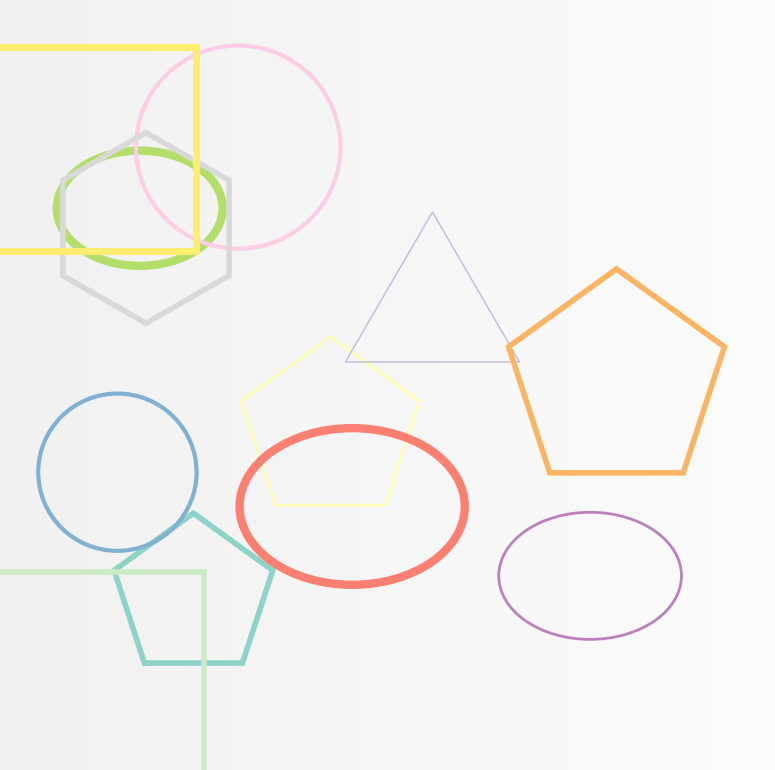[{"shape": "pentagon", "thickness": 2, "radius": 0.54, "center": [0.25, 0.226]}, {"shape": "pentagon", "thickness": 1, "radius": 0.6, "center": [0.426, 0.442]}, {"shape": "triangle", "thickness": 0.5, "radius": 0.65, "center": [0.558, 0.595]}, {"shape": "oval", "thickness": 3, "radius": 0.73, "center": [0.454, 0.342]}, {"shape": "circle", "thickness": 1.5, "radius": 0.51, "center": [0.151, 0.387]}, {"shape": "pentagon", "thickness": 2, "radius": 0.73, "center": [0.795, 0.504]}, {"shape": "oval", "thickness": 3, "radius": 0.53, "center": [0.18, 0.73]}, {"shape": "circle", "thickness": 1.5, "radius": 0.66, "center": [0.307, 0.809]}, {"shape": "hexagon", "thickness": 2, "radius": 0.62, "center": [0.188, 0.704]}, {"shape": "oval", "thickness": 1, "radius": 0.59, "center": [0.761, 0.252]}, {"shape": "square", "thickness": 2, "radius": 0.67, "center": [0.129, 0.123]}, {"shape": "square", "thickness": 2.5, "radius": 0.66, "center": [0.12, 0.807]}]